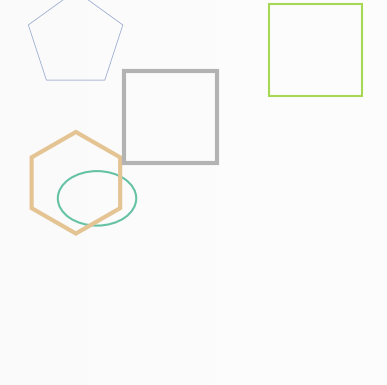[{"shape": "oval", "thickness": 1.5, "radius": 0.51, "center": [0.25, 0.485]}, {"shape": "pentagon", "thickness": 0.5, "radius": 0.64, "center": [0.195, 0.896]}, {"shape": "square", "thickness": 1.5, "radius": 0.6, "center": [0.814, 0.871]}, {"shape": "hexagon", "thickness": 3, "radius": 0.66, "center": [0.196, 0.525]}, {"shape": "square", "thickness": 3, "radius": 0.6, "center": [0.44, 0.695]}]